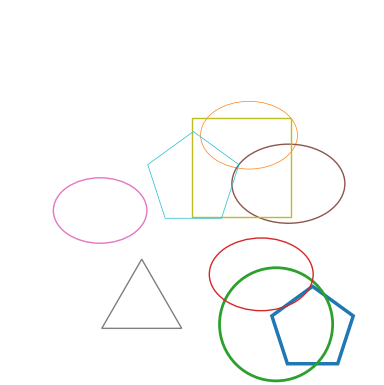[{"shape": "pentagon", "thickness": 2.5, "radius": 0.56, "center": [0.812, 0.145]}, {"shape": "oval", "thickness": 0.5, "radius": 0.63, "center": [0.647, 0.649]}, {"shape": "circle", "thickness": 2, "radius": 0.73, "center": [0.717, 0.158]}, {"shape": "oval", "thickness": 1, "radius": 0.67, "center": [0.679, 0.287]}, {"shape": "oval", "thickness": 1, "radius": 0.73, "center": [0.749, 0.523]}, {"shape": "oval", "thickness": 1, "radius": 0.61, "center": [0.26, 0.453]}, {"shape": "triangle", "thickness": 1, "radius": 0.6, "center": [0.368, 0.207]}, {"shape": "square", "thickness": 1, "radius": 0.64, "center": [0.626, 0.565]}, {"shape": "pentagon", "thickness": 0.5, "radius": 0.62, "center": [0.502, 0.534]}]